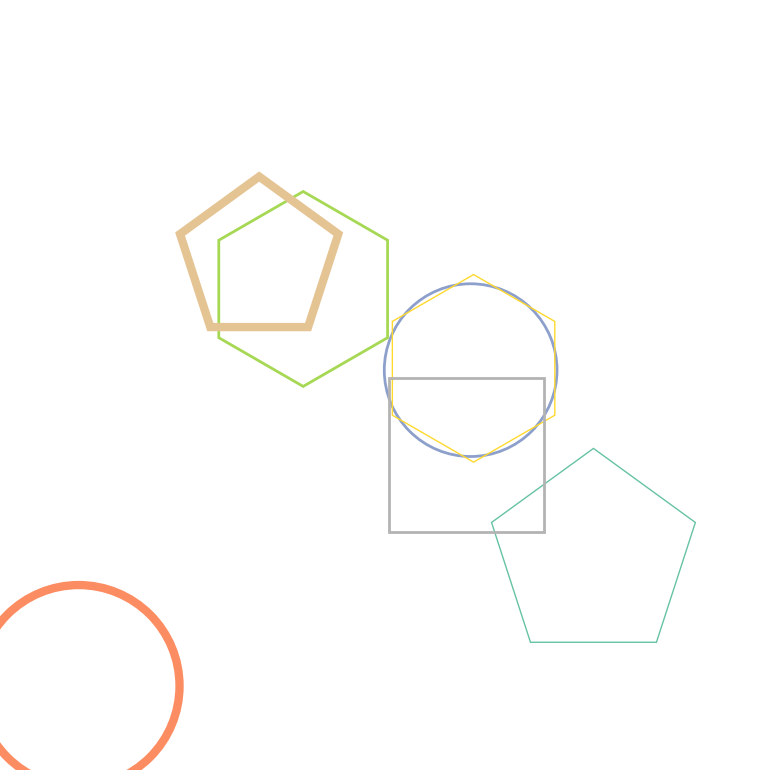[{"shape": "pentagon", "thickness": 0.5, "radius": 0.7, "center": [0.771, 0.278]}, {"shape": "circle", "thickness": 3, "radius": 0.65, "center": [0.102, 0.109]}, {"shape": "circle", "thickness": 1, "radius": 0.56, "center": [0.611, 0.519]}, {"shape": "hexagon", "thickness": 1, "radius": 0.63, "center": [0.394, 0.625]}, {"shape": "hexagon", "thickness": 0.5, "radius": 0.61, "center": [0.615, 0.522]}, {"shape": "pentagon", "thickness": 3, "radius": 0.54, "center": [0.337, 0.663]}, {"shape": "square", "thickness": 1, "radius": 0.5, "center": [0.606, 0.409]}]